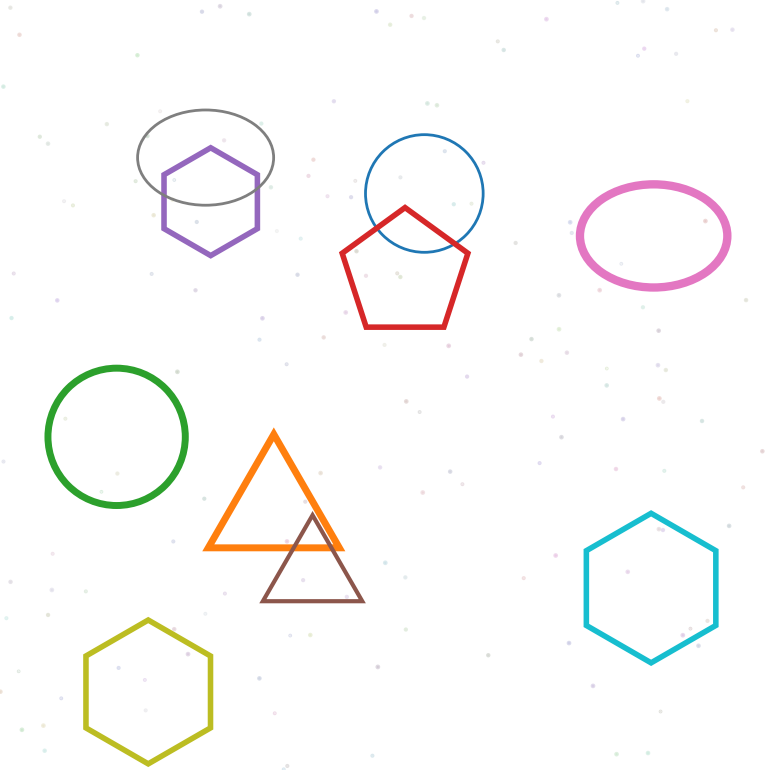[{"shape": "circle", "thickness": 1, "radius": 0.38, "center": [0.551, 0.749]}, {"shape": "triangle", "thickness": 2.5, "radius": 0.49, "center": [0.356, 0.338]}, {"shape": "circle", "thickness": 2.5, "radius": 0.45, "center": [0.151, 0.433]}, {"shape": "pentagon", "thickness": 2, "radius": 0.43, "center": [0.526, 0.645]}, {"shape": "hexagon", "thickness": 2, "radius": 0.35, "center": [0.274, 0.738]}, {"shape": "triangle", "thickness": 1.5, "radius": 0.37, "center": [0.406, 0.256]}, {"shape": "oval", "thickness": 3, "radius": 0.48, "center": [0.849, 0.694]}, {"shape": "oval", "thickness": 1, "radius": 0.44, "center": [0.267, 0.795]}, {"shape": "hexagon", "thickness": 2, "radius": 0.47, "center": [0.193, 0.101]}, {"shape": "hexagon", "thickness": 2, "radius": 0.49, "center": [0.846, 0.236]}]